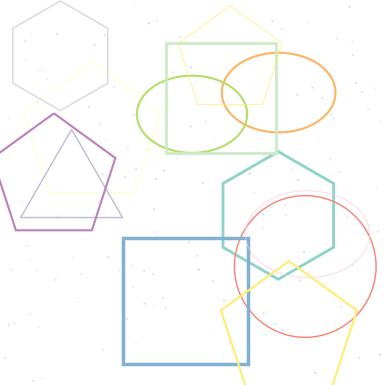[{"shape": "hexagon", "thickness": 2, "radius": 0.83, "center": [0.723, 0.44]}, {"shape": "pentagon", "thickness": 0.5, "radius": 0.94, "center": [0.239, 0.651]}, {"shape": "triangle", "thickness": 1, "radius": 0.76, "center": [0.186, 0.511]}, {"shape": "circle", "thickness": 1, "radius": 0.92, "center": [0.793, 0.308]}, {"shape": "square", "thickness": 2.5, "radius": 0.81, "center": [0.481, 0.218]}, {"shape": "oval", "thickness": 1.5, "radius": 0.74, "center": [0.724, 0.76]}, {"shape": "oval", "thickness": 1.5, "radius": 0.72, "center": [0.499, 0.703]}, {"shape": "oval", "thickness": 0.5, "radius": 0.81, "center": [0.799, 0.392]}, {"shape": "hexagon", "thickness": 1, "radius": 0.71, "center": [0.157, 0.855]}, {"shape": "pentagon", "thickness": 1.5, "radius": 0.84, "center": [0.14, 0.538]}, {"shape": "square", "thickness": 2, "radius": 0.72, "center": [0.574, 0.746]}, {"shape": "pentagon", "thickness": 1.5, "radius": 0.93, "center": [0.75, 0.136]}, {"shape": "pentagon", "thickness": 0.5, "radius": 0.71, "center": [0.598, 0.843]}]